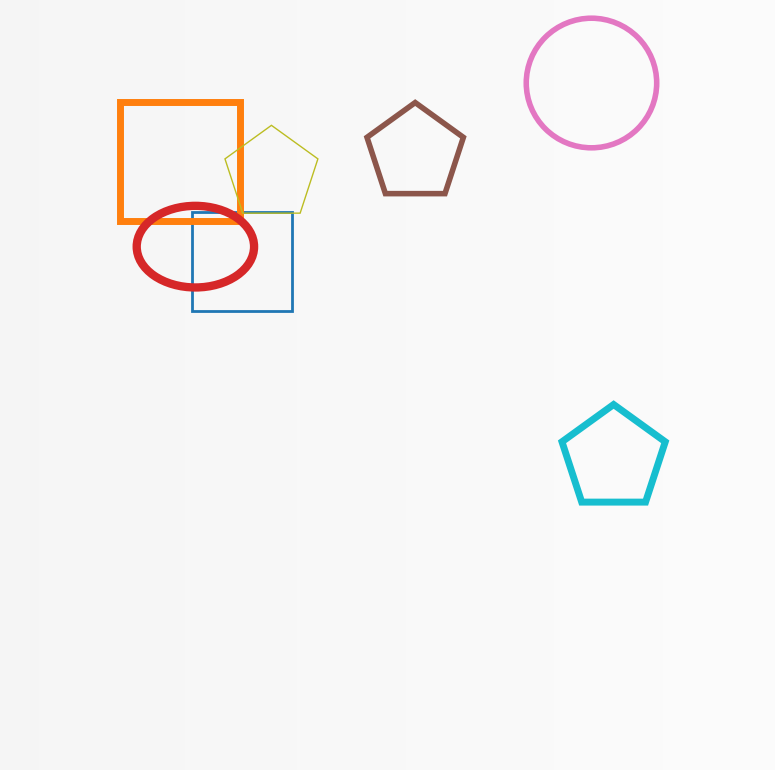[{"shape": "square", "thickness": 1, "radius": 0.32, "center": [0.312, 0.66]}, {"shape": "square", "thickness": 2.5, "radius": 0.39, "center": [0.232, 0.791]}, {"shape": "oval", "thickness": 3, "radius": 0.38, "center": [0.252, 0.68]}, {"shape": "pentagon", "thickness": 2, "radius": 0.33, "center": [0.536, 0.801]}, {"shape": "circle", "thickness": 2, "radius": 0.42, "center": [0.763, 0.892]}, {"shape": "pentagon", "thickness": 0.5, "radius": 0.32, "center": [0.35, 0.774]}, {"shape": "pentagon", "thickness": 2.5, "radius": 0.35, "center": [0.792, 0.405]}]